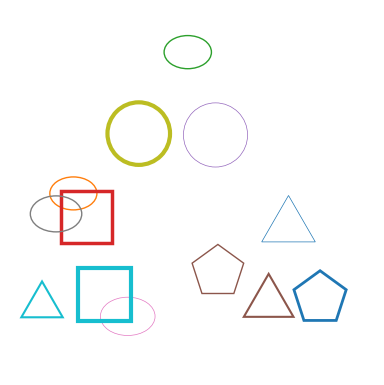[{"shape": "pentagon", "thickness": 2, "radius": 0.36, "center": [0.831, 0.225]}, {"shape": "triangle", "thickness": 0.5, "radius": 0.4, "center": [0.749, 0.412]}, {"shape": "oval", "thickness": 1, "radius": 0.31, "center": [0.191, 0.498]}, {"shape": "oval", "thickness": 1, "radius": 0.31, "center": [0.488, 0.865]}, {"shape": "square", "thickness": 2.5, "radius": 0.34, "center": [0.224, 0.435]}, {"shape": "circle", "thickness": 0.5, "radius": 0.42, "center": [0.56, 0.649]}, {"shape": "pentagon", "thickness": 1, "radius": 0.35, "center": [0.566, 0.295]}, {"shape": "triangle", "thickness": 1.5, "radius": 0.37, "center": [0.698, 0.214]}, {"shape": "oval", "thickness": 0.5, "radius": 0.36, "center": [0.332, 0.178]}, {"shape": "oval", "thickness": 1, "radius": 0.33, "center": [0.146, 0.444]}, {"shape": "circle", "thickness": 3, "radius": 0.41, "center": [0.36, 0.653]}, {"shape": "triangle", "thickness": 1.5, "radius": 0.31, "center": [0.109, 0.207]}, {"shape": "square", "thickness": 3, "radius": 0.34, "center": [0.271, 0.235]}]